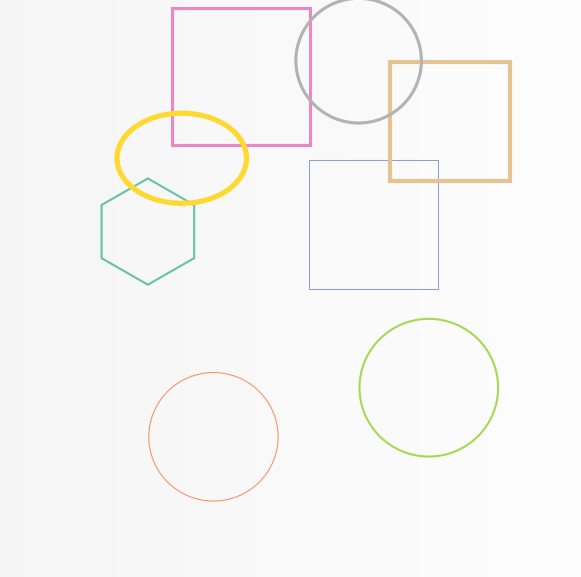[{"shape": "hexagon", "thickness": 1, "radius": 0.46, "center": [0.254, 0.598]}, {"shape": "circle", "thickness": 0.5, "radius": 0.56, "center": [0.367, 0.243]}, {"shape": "square", "thickness": 0.5, "radius": 0.56, "center": [0.642, 0.611]}, {"shape": "square", "thickness": 1.5, "radius": 0.59, "center": [0.415, 0.867]}, {"shape": "circle", "thickness": 1, "radius": 0.6, "center": [0.738, 0.328]}, {"shape": "oval", "thickness": 2.5, "radius": 0.56, "center": [0.313, 0.725]}, {"shape": "square", "thickness": 2, "radius": 0.52, "center": [0.774, 0.788]}, {"shape": "circle", "thickness": 1.5, "radius": 0.54, "center": [0.617, 0.894]}]